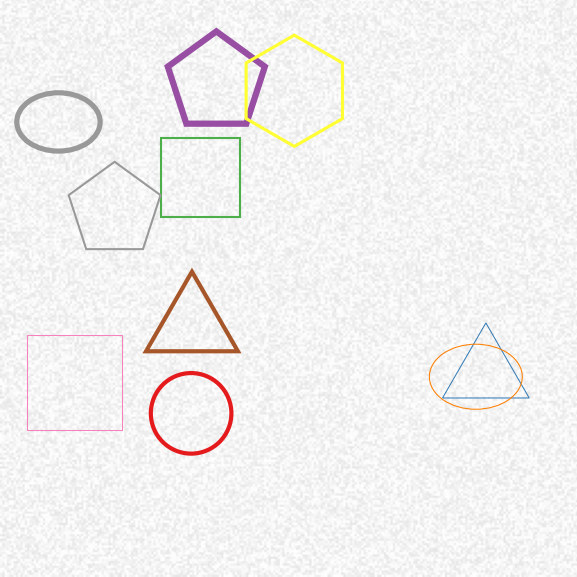[{"shape": "circle", "thickness": 2, "radius": 0.35, "center": [0.331, 0.283]}, {"shape": "triangle", "thickness": 0.5, "radius": 0.43, "center": [0.841, 0.353]}, {"shape": "square", "thickness": 1, "radius": 0.34, "center": [0.348, 0.692]}, {"shape": "pentagon", "thickness": 3, "radius": 0.44, "center": [0.375, 0.856]}, {"shape": "oval", "thickness": 0.5, "radius": 0.4, "center": [0.824, 0.347]}, {"shape": "hexagon", "thickness": 1.5, "radius": 0.48, "center": [0.51, 0.842]}, {"shape": "triangle", "thickness": 2, "radius": 0.46, "center": [0.332, 0.437]}, {"shape": "square", "thickness": 0.5, "radius": 0.41, "center": [0.13, 0.337]}, {"shape": "oval", "thickness": 2.5, "radius": 0.36, "center": [0.101, 0.788]}, {"shape": "pentagon", "thickness": 1, "radius": 0.42, "center": [0.198, 0.635]}]